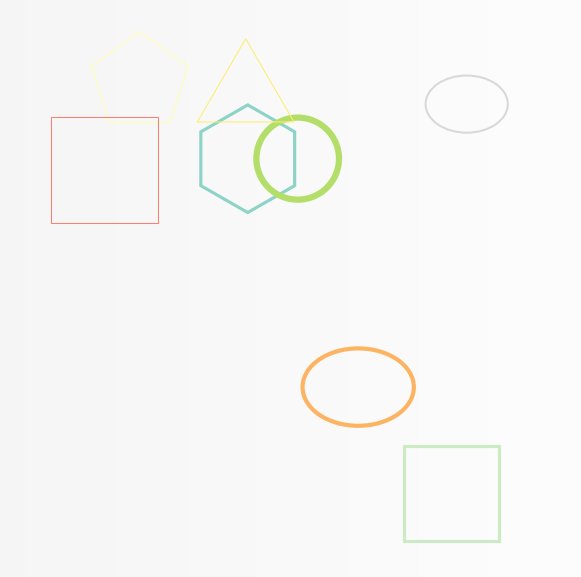[{"shape": "hexagon", "thickness": 1.5, "radius": 0.47, "center": [0.426, 0.724]}, {"shape": "pentagon", "thickness": 0.5, "radius": 0.44, "center": [0.24, 0.857]}, {"shape": "square", "thickness": 0.5, "radius": 0.46, "center": [0.18, 0.704]}, {"shape": "oval", "thickness": 2, "radius": 0.48, "center": [0.616, 0.329]}, {"shape": "circle", "thickness": 3, "radius": 0.36, "center": [0.512, 0.724]}, {"shape": "oval", "thickness": 1, "radius": 0.35, "center": [0.803, 0.819]}, {"shape": "square", "thickness": 1.5, "radius": 0.41, "center": [0.777, 0.145]}, {"shape": "triangle", "thickness": 0.5, "radius": 0.48, "center": [0.423, 0.836]}]